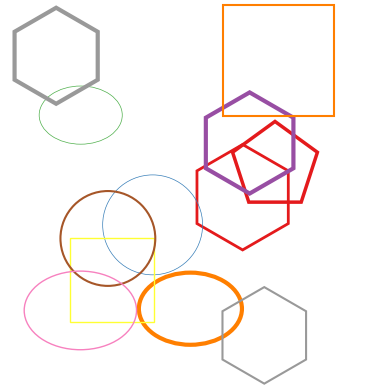[{"shape": "hexagon", "thickness": 2, "radius": 0.68, "center": [0.63, 0.488]}, {"shape": "pentagon", "thickness": 2.5, "radius": 0.58, "center": [0.714, 0.569]}, {"shape": "circle", "thickness": 0.5, "radius": 0.65, "center": [0.396, 0.416]}, {"shape": "oval", "thickness": 0.5, "radius": 0.54, "center": [0.21, 0.701]}, {"shape": "hexagon", "thickness": 3, "radius": 0.66, "center": [0.648, 0.629]}, {"shape": "oval", "thickness": 3, "radius": 0.67, "center": [0.495, 0.198]}, {"shape": "square", "thickness": 1.5, "radius": 0.72, "center": [0.724, 0.842]}, {"shape": "square", "thickness": 1, "radius": 0.55, "center": [0.291, 0.272]}, {"shape": "circle", "thickness": 1.5, "radius": 0.62, "center": [0.28, 0.381]}, {"shape": "oval", "thickness": 1, "radius": 0.73, "center": [0.209, 0.194]}, {"shape": "hexagon", "thickness": 3, "radius": 0.62, "center": [0.146, 0.855]}, {"shape": "hexagon", "thickness": 1.5, "radius": 0.63, "center": [0.686, 0.129]}]